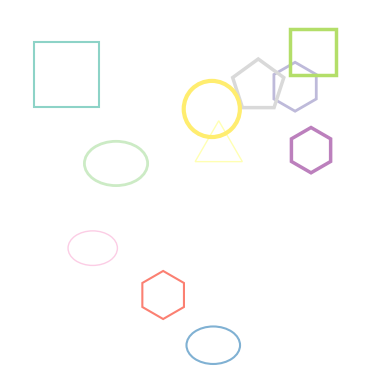[{"shape": "square", "thickness": 1.5, "radius": 0.42, "center": [0.173, 0.807]}, {"shape": "triangle", "thickness": 1, "radius": 0.35, "center": [0.568, 0.616]}, {"shape": "hexagon", "thickness": 2, "radius": 0.32, "center": [0.766, 0.775]}, {"shape": "hexagon", "thickness": 1.5, "radius": 0.31, "center": [0.424, 0.234]}, {"shape": "oval", "thickness": 1.5, "radius": 0.35, "center": [0.554, 0.103]}, {"shape": "square", "thickness": 2.5, "radius": 0.3, "center": [0.812, 0.864]}, {"shape": "oval", "thickness": 1, "radius": 0.32, "center": [0.241, 0.355]}, {"shape": "pentagon", "thickness": 2.5, "radius": 0.35, "center": [0.671, 0.777]}, {"shape": "hexagon", "thickness": 2.5, "radius": 0.29, "center": [0.808, 0.61]}, {"shape": "oval", "thickness": 2, "radius": 0.41, "center": [0.301, 0.575]}, {"shape": "circle", "thickness": 3, "radius": 0.36, "center": [0.55, 0.717]}]